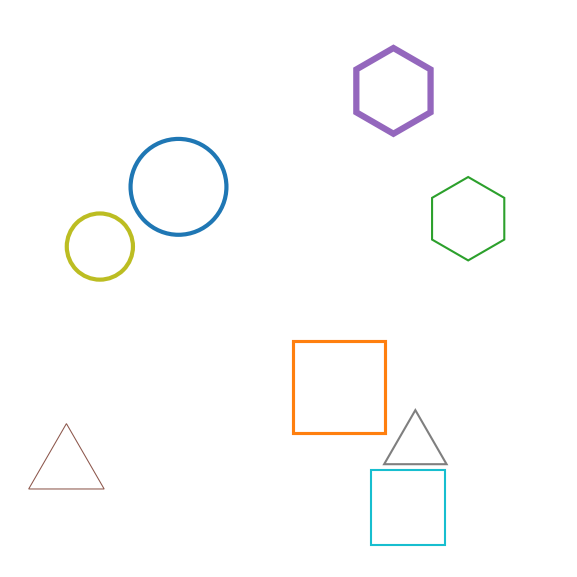[{"shape": "circle", "thickness": 2, "radius": 0.42, "center": [0.309, 0.676]}, {"shape": "square", "thickness": 1.5, "radius": 0.4, "center": [0.588, 0.33]}, {"shape": "hexagon", "thickness": 1, "radius": 0.36, "center": [0.811, 0.62]}, {"shape": "hexagon", "thickness": 3, "radius": 0.37, "center": [0.681, 0.842]}, {"shape": "triangle", "thickness": 0.5, "radius": 0.38, "center": [0.115, 0.19]}, {"shape": "triangle", "thickness": 1, "radius": 0.31, "center": [0.719, 0.227]}, {"shape": "circle", "thickness": 2, "radius": 0.29, "center": [0.173, 0.572]}, {"shape": "square", "thickness": 1, "radius": 0.32, "center": [0.707, 0.12]}]